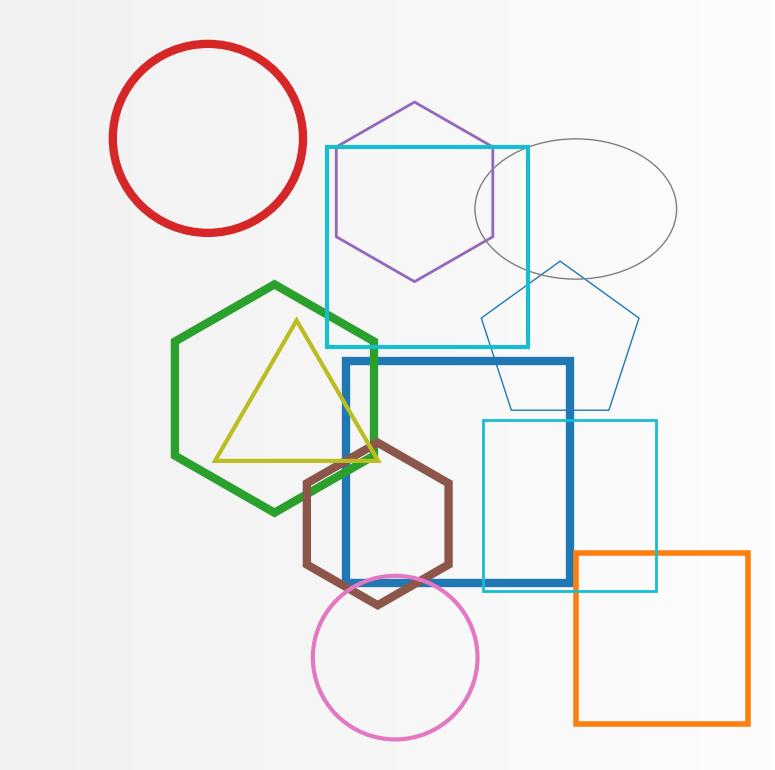[{"shape": "square", "thickness": 3, "radius": 0.72, "center": [0.591, 0.387]}, {"shape": "pentagon", "thickness": 0.5, "radius": 0.53, "center": [0.723, 0.554]}, {"shape": "square", "thickness": 2, "radius": 0.55, "center": [0.855, 0.171]}, {"shape": "hexagon", "thickness": 3, "radius": 0.74, "center": [0.354, 0.482]}, {"shape": "circle", "thickness": 3, "radius": 0.61, "center": [0.268, 0.82]}, {"shape": "hexagon", "thickness": 1, "radius": 0.58, "center": [0.535, 0.751]}, {"shape": "hexagon", "thickness": 3, "radius": 0.53, "center": [0.487, 0.32]}, {"shape": "circle", "thickness": 1.5, "radius": 0.53, "center": [0.51, 0.146]}, {"shape": "oval", "thickness": 0.5, "radius": 0.65, "center": [0.743, 0.729]}, {"shape": "triangle", "thickness": 1.5, "radius": 0.61, "center": [0.383, 0.462]}, {"shape": "square", "thickness": 1.5, "radius": 0.65, "center": [0.551, 0.679]}, {"shape": "square", "thickness": 1, "radius": 0.56, "center": [0.735, 0.344]}]